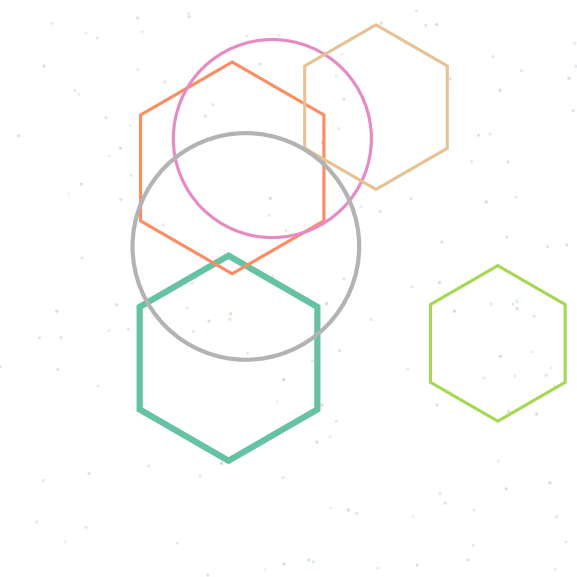[{"shape": "hexagon", "thickness": 3, "radius": 0.89, "center": [0.396, 0.379]}, {"shape": "hexagon", "thickness": 1.5, "radius": 0.92, "center": [0.402, 0.708]}, {"shape": "circle", "thickness": 1.5, "radius": 0.86, "center": [0.472, 0.759]}, {"shape": "hexagon", "thickness": 1.5, "radius": 0.67, "center": [0.862, 0.404]}, {"shape": "hexagon", "thickness": 1.5, "radius": 0.71, "center": [0.651, 0.814]}, {"shape": "circle", "thickness": 2, "radius": 0.98, "center": [0.426, 0.572]}]